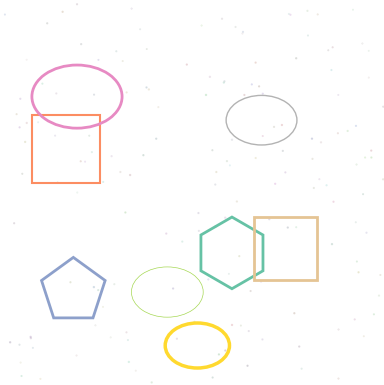[{"shape": "hexagon", "thickness": 2, "radius": 0.47, "center": [0.602, 0.343]}, {"shape": "square", "thickness": 1.5, "radius": 0.44, "center": [0.172, 0.613]}, {"shape": "pentagon", "thickness": 2, "radius": 0.43, "center": [0.19, 0.245]}, {"shape": "oval", "thickness": 2, "radius": 0.59, "center": [0.2, 0.749]}, {"shape": "oval", "thickness": 0.5, "radius": 0.47, "center": [0.435, 0.241]}, {"shape": "oval", "thickness": 2.5, "radius": 0.42, "center": [0.513, 0.103]}, {"shape": "square", "thickness": 2, "radius": 0.41, "center": [0.741, 0.355]}, {"shape": "oval", "thickness": 1, "radius": 0.46, "center": [0.679, 0.688]}]